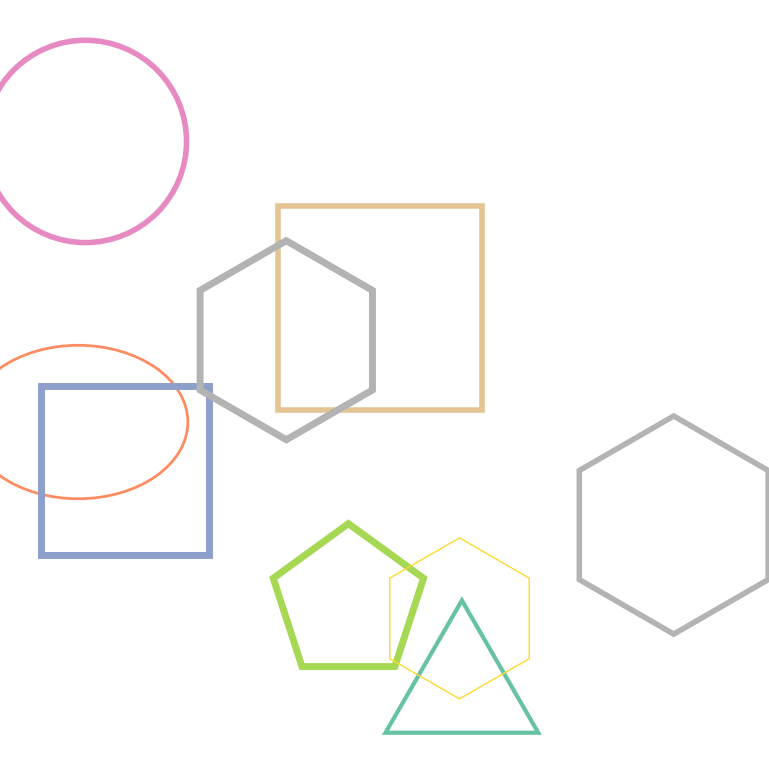[{"shape": "triangle", "thickness": 1.5, "radius": 0.57, "center": [0.6, 0.106]}, {"shape": "oval", "thickness": 1, "radius": 0.71, "center": [0.102, 0.452]}, {"shape": "square", "thickness": 2.5, "radius": 0.55, "center": [0.162, 0.389]}, {"shape": "circle", "thickness": 2, "radius": 0.66, "center": [0.111, 0.816]}, {"shape": "pentagon", "thickness": 2.5, "radius": 0.51, "center": [0.452, 0.217]}, {"shape": "hexagon", "thickness": 0.5, "radius": 0.52, "center": [0.597, 0.197]}, {"shape": "square", "thickness": 2, "radius": 0.66, "center": [0.493, 0.6]}, {"shape": "hexagon", "thickness": 2, "radius": 0.71, "center": [0.875, 0.318]}, {"shape": "hexagon", "thickness": 2.5, "radius": 0.65, "center": [0.372, 0.558]}]